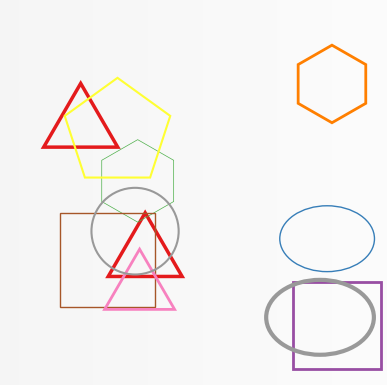[{"shape": "triangle", "thickness": 2.5, "radius": 0.55, "center": [0.208, 0.673]}, {"shape": "triangle", "thickness": 2.5, "radius": 0.55, "center": [0.375, 0.337]}, {"shape": "oval", "thickness": 1, "radius": 0.61, "center": [0.844, 0.38]}, {"shape": "hexagon", "thickness": 0.5, "radius": 0.54, "center": [0.355, 0.53]}, {"shape": "square", "thickness": 2, "radius": 0.56, "center": [0.869, 0.155]}, {"shape": "hexagon", "thickness": 2, "radius": 0.5, "center": [0.857, 0.782]}, {"shape": "pentagon", "thickness": 1.5, "radius": 0.72, "center": [0.303, 0.655]}, {"shape": "square", "thickness": 1, "radius": 0.61, "center": [0.278, 0.324]}, {"shape": "triangle", "thickness": 2, "radius": 0.52, "center": [0.36, 0.249]}, {"shape": "circle", "thickness": 1.5, "radius": 0.56, "center": [0.349, 0.4]}, {"shape": "oval", "thickness": 3, "radius": 0.69, "center": [0.826, 0.176]}]